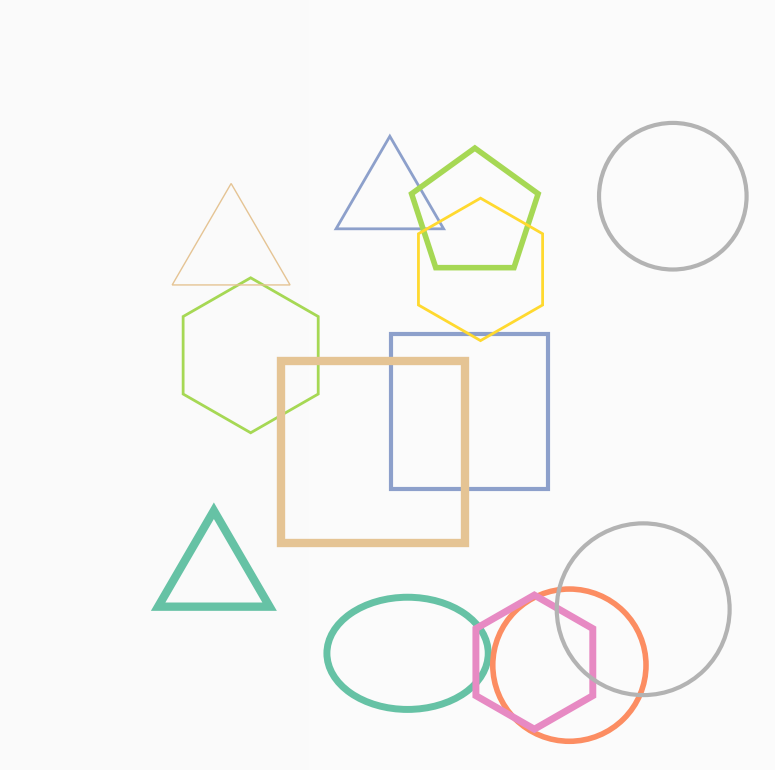[{"shape": "oval", "thickness": 2.5, "radius": 0.52, "center": [0.526, 0.152]}, {"shape": "triangle", "thickness": 3, "radius": 0.42, "center": [0.276, 0.254]}, {"shape": "circle", "thickness": 2, "radius": 0.49, "center": [0.735, 0.136]}, {"shape": "square", "thickness": 1.5, "radius": 0.51, "center": [0.606, 0.465]}, {"shape": "triangle", "thickness": 1, "radius": 0.4, "center": [0.503, 0.743]}, {"shape": "hexagon", "thickness": 2.5, "radius": 0.44, "center": [0.689, 0.14]}, {"shape": "pentagon", "thickness": 2, "radius": 0.43, "center": [0.613, 0.722]}, {"shape": "hexagon", "thickness": 1, "radius": 0.5, "center": [0.323, 0.539]}, {"shape": "hexagon", "thickness": 1, "radius": 0.46, "center": [0.62, 0.65]}, {"shape": "square", "thickness": 3, "radius": 0.59, "center": [0.481, 0.413]}, {"shape": "triangle", "thickness": 0.5, "radius": 0.44, "center": [0.298, 0.674]}, {"shape": "circle", "thickness": 1.5, "radius": 0.56, "center": [0.83, 0.209]}, {"shape": "circle", "thickness": 1.5, "radius": 0.48, "center": [0.868, 0.745]}]